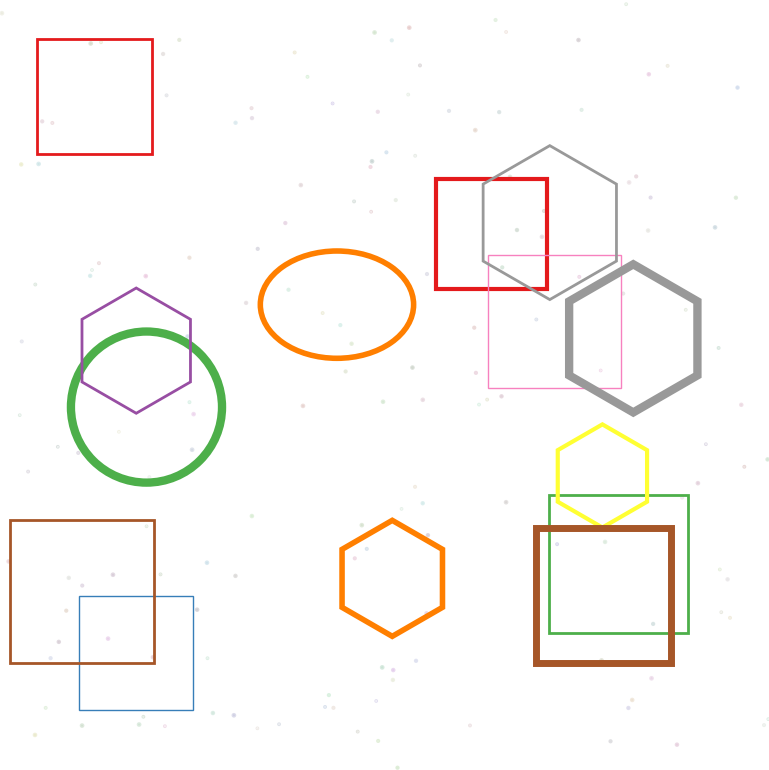[{"shape": "square", "thickness": 1, "radius": 0.37, "center": [0.123, 0.875]}, {"shape": "square", "thickness": 1.5, "radius": 0.36, "center": [0.638, 0.696]}, {"shape": "square", "thickness": 0.5, "radius": 0.37, "center": [0.177, 0.152]}, {"shape": "square", "thickness": 1, "radius": 0.45, "center": [0.803, 0.267]}, {"shape": "circle", "thickness": 3, "radius": 0.49, "center": [0.19, 0.471]}, {"shape": "hexagon", "thickness": 1, "radius": 0.41, "center": [0.177, 0.545]}, {"shape": "hexagon", "thickness": 2, "radius": 0.38, "center": [0.509, 0.249]}, {"shape": "oval", "thickness": 2, "radius": 0.5, "center": [0.438, 0.604]}, {"shape": "hexagon", "thickness": 1.5, "radius": 0.33, "center": [0.782, 0.382]}, {"shape": "square", "thickness": 1, "radius": 0.47, "center": [0.107, 0.232]}, {"shape": "square", "thickness": 2.5, "radius": 0.44, "center": [0.784, 0.227]}, {"shape": "square", "thickness": 0.5, "radius": 0.43, "center": [0.721, 0.582]}, {"shape": "hexagon", "thickness": 1, "radius": 0.5, "center": [0.714, 0.711]}, {"shape": "hexagon", "thickness": 3, "radius": 0.48, "center": [0.822, 0.561]}]